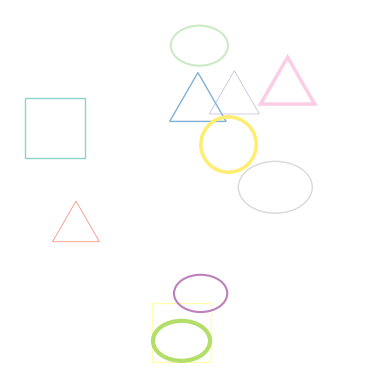[{"shape": "square", "thickness": 1, "radius": 0.39, "center": [0.143, 0.667]}, {"shape": "square", "thickness": 1, "radius": 0.38, "center": [0.472, 0.137]}, {"shape": "triangle", "thickness": 0.5, "radius": 0.38, "center": [0.609, 0.741]}, {"shape": "triangle", "thickness": 0.5, "radius": 0.35, "center": [0.197, 0.407]}, {"shape": "triangle", "thickness": 1, "radius": 0.42, "center": [0.514, 0.727]}, {"shape": "oval", "thickness": 3, "radius": 0.37, "center": [0.471, 0.115]}, {"shape": "triangle", "thickness": 2.5, "radius": 0.41, "center": [0.747, 0.77]}, {"shape": "oval", "thickness": 1, "radius": 0.48, "center": [0.715, 0.514]}, {"shape": "oval", "thickness": 1.5, "radius": 0.35, "center": [0.521, 0.238]}, {"shape": "oval", "thickness": 1.5, "radius": 0.37, "center": [0.518, 0.881]}, {"shape": "circle", "thickness": 2.5, "radius": 0.36, "center": [0.594, 0.625]}]